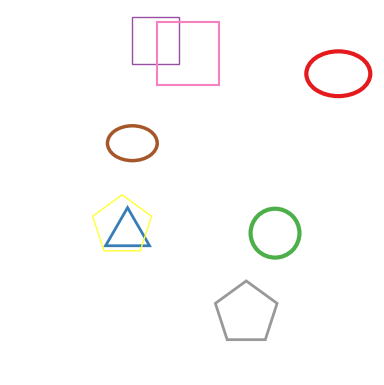[{"shape": "oval", "thickness": 3, "radius": 0.42, "center": [0.879, 0.808]}, {"shape": "triangle", "thickness": 2, "radius": 0.33, "center": [0.331, 0.395]}, {"shape": "circle", "thickness": 3, "radius": 0.32, "center": [0.714, 0.394]}, {"shape": "square", "thickness": 1, "radius": 0.3, "center": [0.403, 0.896]}, {"shape": "pentagon", "thickness": 1, "radius": 0.4, "center": [0.317, 0.414]}, {"shape": "oval", "thickness": 2.5, "radius": 0.32, "center": [0.344, 0.628]}, {"shape": "square", "thickness": 1.5, "radius": 0.41, "center": [0.489, 0.861]}, {"shape": "pentagon", "thickness": 2, "radius": 0.42, "center": [0.64, 0.186]}]